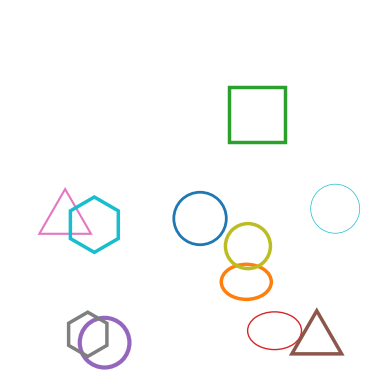[{"shape": "circle", "thickness": 2, "radius": 0.34, "center": [0.52, 0.432]}, {"shape": "oval", "thickness": 2.5, "radius": 0.33, "center": [0.64, 0.268]}, {"shape": "square", "thickness": 2.5, "radius": 0.36, "center": [0.668, 0.703]}, {"shape": "oval", "thickness": 1, "radius": 0.35, "center": [0.713, 0.141]}, {"shape": "circle", "thickness": 3, "radius": 0.32, "center": [0.272, 0.11]}, {"shape": "triangle", "thickness": 2.5, "radius": 0.37, "center": [0.823, 0.118]}, {"shape": "triangle", "thickness": 1.5, "radius": 0.39, "center": [0.169, 0.431]}, {"shape": "hexagon", "thickness": 2.5, "radius": 0.29, "center": [0.228, 0.132]}, {"shape": "circle", "thickness": 2.5, "radius": 0.29, "center": [0.644, 0.361]}, {"shape": "circle", "thickness": 0.5, "radius": 0.32, "center": [0.871, 0.458]}, {"shape": "hexagon", "thickness": 2.5, "radius": 0.36, "center": [0.245, 0.416]}]